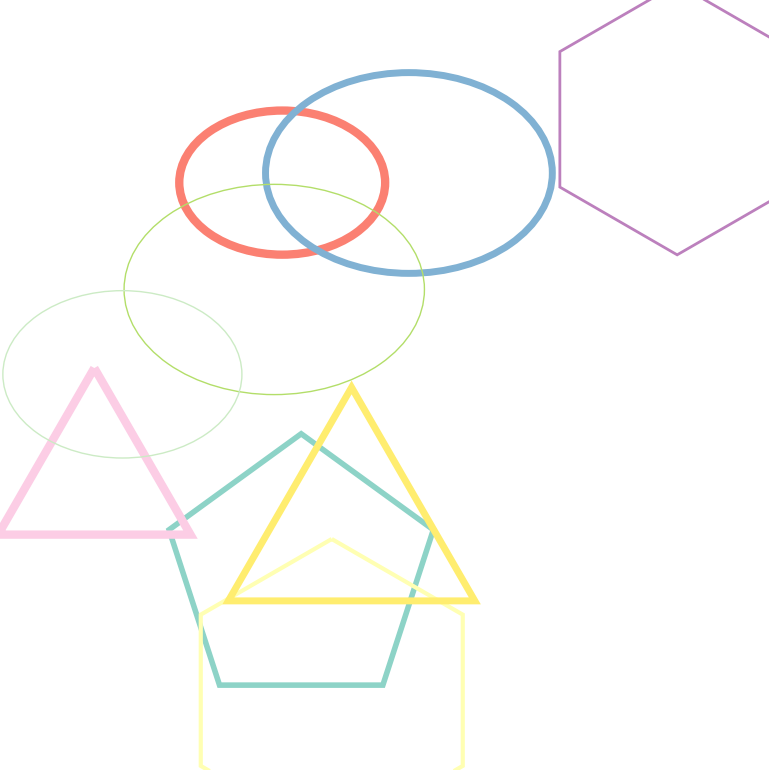[{"shape": "pentagon", "thickness": 2, "radius": 0.9, "center": [0.391, 0.256]}, {"shape": "hexagon", "thickness": 1.5, "radius": 0.98, "center": [0.431, 0.104]}, {"shape": "oval", "thickness": 3, "radius": 0.67, "center": [0.367, 0.763]}, {"shape": "oval", "thickness": 2.5, "radius": 0.93, "center": [0.531, 0.775]}, {"shape": "oval", "thickness": 0.5, "radius": 0.98, "center": [0.356, 0.624]}, {"shape": "triangle", "thickness": 3, "radius": 0.72, "center": [0.122, 0.378]}, {"shape": "hexagon", "thickness": 1, "radius": 0.88, "center": [0.879, 0.845]}, {"shape": "oval", "thickness": 0.5, "radius": 0.78, "center": [0.159, 0.514]}, {"shape": "triangle", "thickness": 2.5, "radius": 0.92, "center": [0.457, 0.312]}]